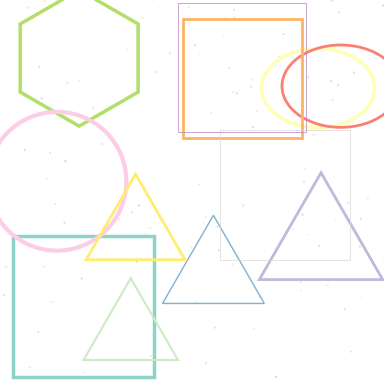[{"shape": "square", "thickness": 2.5, "radius": 0.92, "center": [0.217, 0.203]}, {"shape": "oval", "thickness": 2.5, "radius": 0.73, "center": [0.826, 0.771]}, {"shape": "triangle", "thickness": 2, "radius": 0.92, "center": [0.834, 0.366]}, {"shape": "oval", "thickness": 2, "radius": 0.76, "center": [0.885, 0.776]}, {"shape": "triangle", "thickness": 1, "radius": 0.76, "center": [0.554, 0.288]}, {"shape": "square", "thickness": 2, "radius": 0.77, "center": [0.629, 0.796]}, {"shape": "hexagon", "thickness": 2.5, "radius": 0.88, "center": [0.206, 0.849]}, {"shape": "circle", "thickness": 3, "radius": 0.9, "center": [0.148, 0.529]}, {"shape": "square", "thickness": 0.5, "radius": 0.84, "center": [0.741, 0.493]}, {"shape": "square", "thickness": 0.5, "radius": 0.83, "center": [0.628, 0.825]}, {"shape": "triangle", "thickness": 1.5, "radius": 0.71, "center": [0.34, 0.136]}, {"shape": "triangle", "thickness": 2, "radius": 0.74, "center": [0.352, 0.399]}]